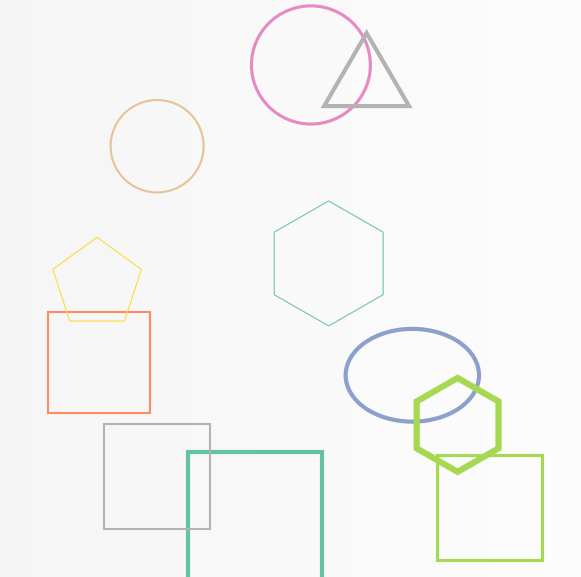[{"shape": "hexagon", "thickness": 0.5, "radius": 0.54, "center": [0.565, 0.543]}, {"shape": "square", "thickness": 2, "radius": 0.58, "center": [0.438, 0.102]}, {"shape": "square", "thickness": 1, "radius": 0.44, "center": [0.17, 0.371]}, {"shape": "oval", "thickness": 2, "radius": 0.57, "center": [0.709, 0.349]}, {"shape": "circle", "thickness": 1.5, "radius": 0.51, "center": [0.535, 0.887]}, {"shape": "hexagon", "thickness": 3, "radius": 0.41, "center": [0.787, 0.263]}, {"shape": "square", "thickness": 1.5, "radius": 0.45, "center": [0.842, 0.12]}, {"shape": "pentagon", "thickness": 0.5, "radius": 0.4, "center": [0.167, 0.508]}, {"shape": "circle", "thickness": 1, "radius": 0.4, "center": [0.27, 0.746]}, {"shape": "square", "thickness": 1, "radius": 0.45, "center": [0.27, 0.174]}, {"shape": "triangle", "thickness": 2, "radius": 0.42, "center": [0.631, 0.858]}]